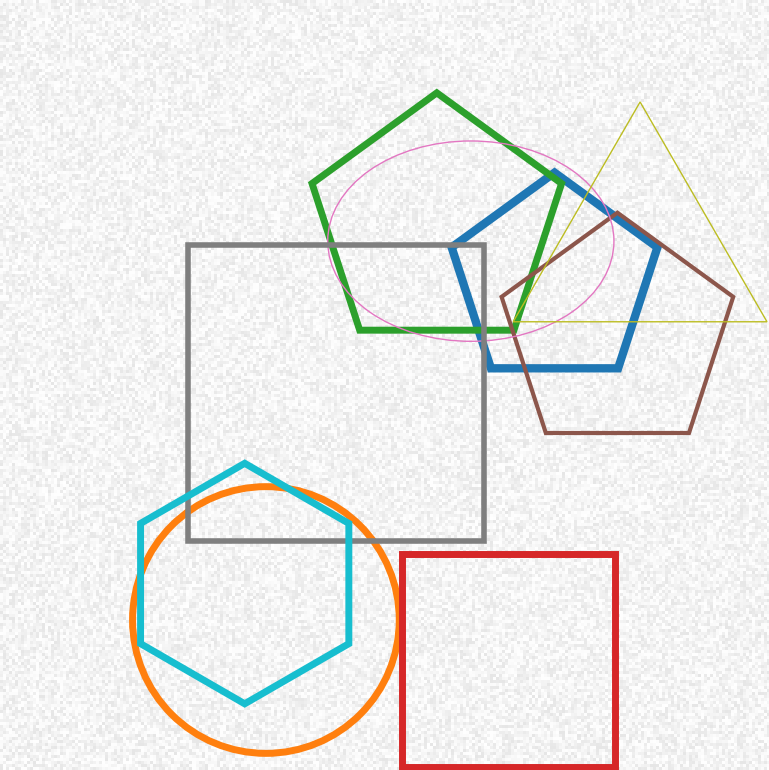[{"shape": "pentagon", "thickness": 3, "radius": 0.7, "center": [0.72, 0.635]}, {"shape": "circle", "thickness": 2.5, "radius": 0.87, "center": [0.345, 0.195]}, {"shape": "pentagon", "thickness": 2.5, "radius": 0.85, "center": [0.567, 0.709]}, {"shape": "square", "thickness": 2.5, "radius": 0.69, "center": [0.661, 0.142]}, {"shape": "pentagon", "thickness": 1.5, "radius": 0.79, "center": [0.802, 0.566]}, {"shape": "oval", "thickness": 0.5, "radius": 0.93, "center": [0.611, 0.687]}, {"shape": "square", "thickness": 2, "radius": 0.96, "center": [0.436, 0.49]}, {"shape": "triangle", "thickness": 0.5, "radius": 0.95, "center": [0.831, 0.677]}, {"shape": "hexagon", "thickness": 2.5, "radius": 0.78, "center": [0.318, 0.242]}]